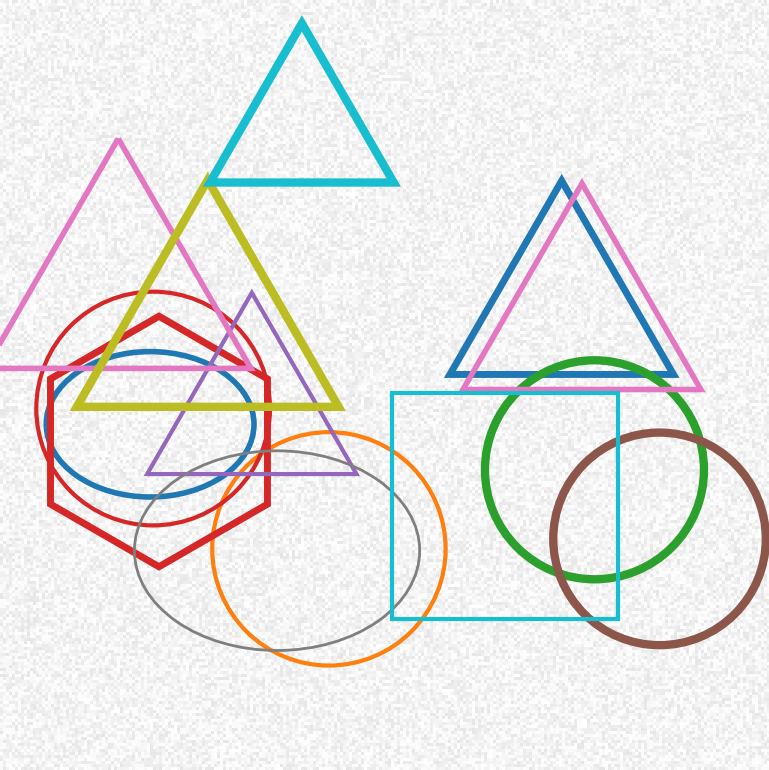[{"shape": "oval", "thickness": 2, "radius": 0.67, "center": [0.195, 0.449]}, {"shape": "triangle", "thickness": 2.5, "radius": 0.84, "center": [0.729, 0.598]}, {"shape": "circle", "thickness": 1.5, "radius": 0.76, "center": [0.427, 0.287]}, {"shape": "circle", "thickness": 3, "radius": 0.71, "center": [0.772, 0.39]}, {"shape": "circle", "thickness": 1.5, "radius": 0.76, "center": [0.199, 0.469]}, {"shape": "hexagon", "thickness": 2.5, "radius": 0.81, "center": [0.206, 0.427]}, {"shape": "triangle", "thickness": 1.5, "radius": 0.78, "center": [0.327, 0.463]}, {"shape": "circle", "thickness": 3, "radius": 0.69, "center": [0.857, 0.3]}, {"shape": "triangle", "thickness": 2, "radius": 0.99, "center": [0.154, 0.621]}, {"shape": "triangle", "thickness": 2, "radius": 0.89, "center": [0.756, 0.583]}, {"shape": "oval", "thickness": 1, "radius": 0.93, "center": [0.36, 0.285]}, {"shape": "triangle", "thickness": 3, "radius": 0.98, "center": [0.27, 0.57]}, {"shape": "square", "thickness": 1.5, "radius": 0.73, "center": [0.656, 0.343]}, {"shape": "triangle", "thickness": 3, "radius": 0.69, "center": [0.392, 0.832]}]